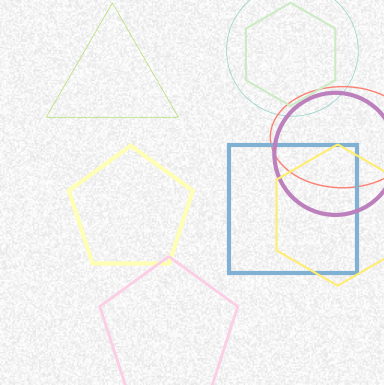[{"shape": "circle", "thickness": 0.5, "radius": 0.85, "center": [0.76, 0.869]}, {"shape": "pentagon", "thickness": 3, "radius": 0.85, "center": [0.34, 0.453]}, {"shape": "oval", "thickness": 1, "radius": 0.94, "center": [0.89, 0.644]}, {"shape": "square", "thickness": 3, "radius": 0.83, "center": [0.761, 0.457]}, {"shape": "triangle", "thickness": 0.5, "radius": 0.99, "center": [0.292, 0.794]}, {"shape": "pentagon", "thickness": 2, "radius": 0.94, "center": [0.438, 0.146]}, {"shape": "circle", "thickness": 3, "radius": 0.79, "center": [0.871, 0.6]}, {"shape": "hexagon", "thickness": 1.5, "radius": 0.67, "center": [0.755, 0.859]}, {"shape": "hexagon", "thickness": 1.5, "radius": 0.92, "center": [0.877, 0.441]}]